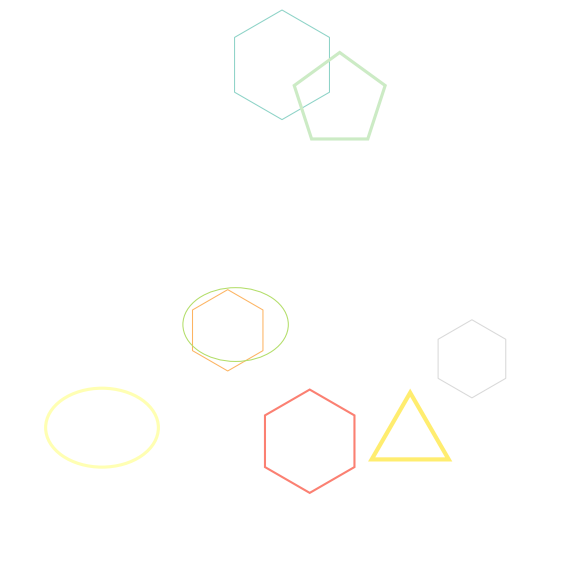[{"shape": "hexagon", "thickness": 0.5, "radius": 0.47, "center": [0.488, 0.887]}, {"shape": "oval", "thickness": 1.5, "radius": 0.49, "center": [0.177, 0.259]}, {"shape": "hexagon", "thickness": 1, "radius": 0.45, "center": [0.536, 0.235]}, {"shape": "hexagon", "thickness": 0.5, "radius": 0.35, "center": [0.394, 0.427]}, {"shape": "oval", "thickness": 0.5, "radius": 0.46, "center": [0.408, 0.437]}, {"shape": "hexagon", "thickness": 0.5, "radius": 0.34, "center": [0.817, 0.378]}, {"shape": "pentagon", "thickness": 1.5, "radius": 0.41, "center": [0.588, 0.825]}, {"shape": "triangle", "thickness": 2, "radius": 0.38, "center": [0.71, 0.242]}]